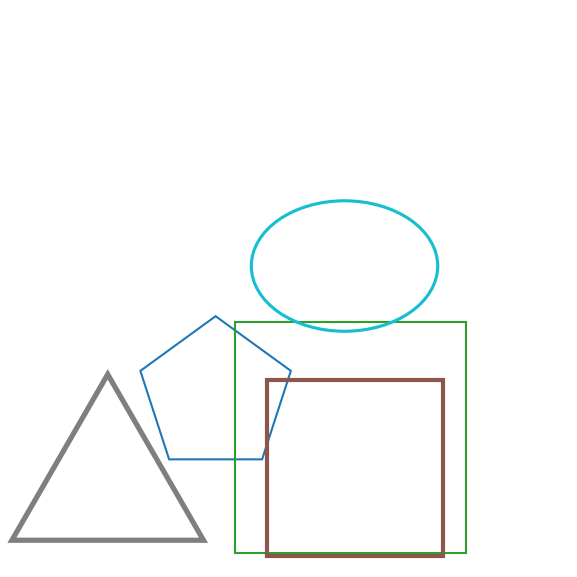[{"shape": "pentagon", "thickness": 1, "radius": 0.69, "center": [0.373, 0.315]}, {"shape": "square", "thickness": 1, "radius": 1.0, "center": [0.606, 0.241]}, {"shape": "square", "thickness": 2, "radius": 0.76, "center": [0.615, 0.188]}, {"shape": "triangle", "thickness": 2.5, "radius": 0.96, "center": [0.186, 0.159]}, {"shape": "oval", "thickness": 1.5, "radius": 0.81, "center": [0.597, 0.538]}]